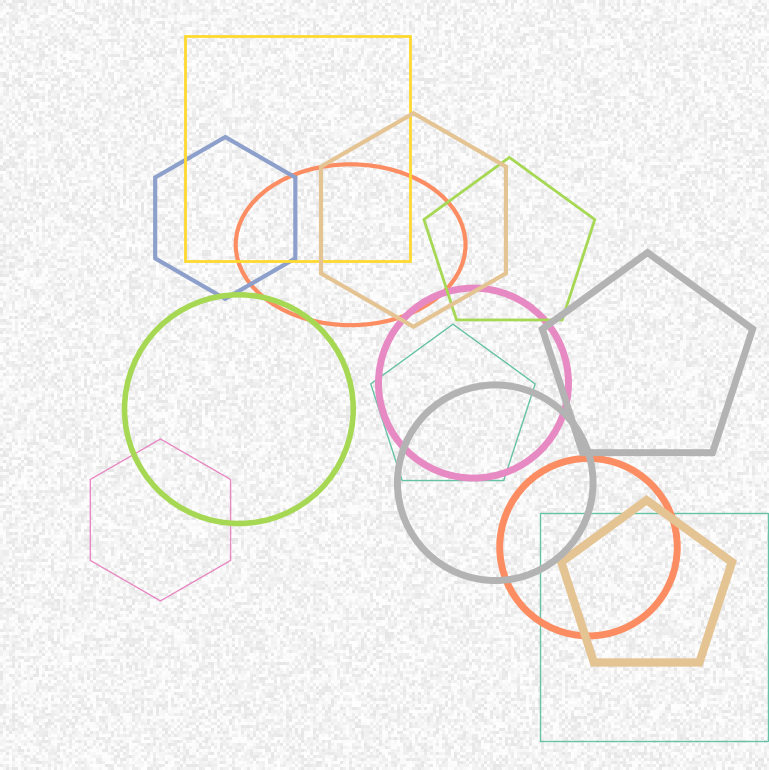[{"shape": "pentagon", "thickness": 0.5, "radius": 0.56, "center": [0.588, 0.467]}, {"shape": "square", "thickness": 0.5, "radius": 0.74, "center": [0.849, 0.186]}, {"shape": "oval", "thickness": 1.5, "radius": 0.75, "center": [0.455, 0.682]}, {"shape": "circle", "thickness": 2.5, "radius": 0.58, "center": [0.764, 0.289]}, {"shape": "hexagon", "thickness": 1.5, "radius": 0.53, "center": [0.293, 0.717]}, {"shape": "hexagon", "thickness": 0.5, "radius": 0.53, "center": [0.208, 0.325]}, {"shape": "circle", "thickness": 2.5, "radius": 0.62, "center": [0.615, 0.502]}, {"shape": "pentagon", "thickness": 1, "radius": 0.58, "center": [0.662, 0.679]}, {"shape": "circle", "thickness": 2, "radius": 0.74, "center": [0.31, 0.469]}, {"shape": "square", "thickness": 1, "radius": 0.73, "center": [0.387, 0.807]}, {"shape": "hexagon", "thickness": 1.5, "radius": 0.69, "center": [0.537, 0.714]}, {"shape": "pentagon", "thickness": 3, "radius": 0.58, "center": [0.84, 0.234]}, {"shape": "pentagon", "thickness": 2.5, "radius": 0.72, "center": [0.841, 0.528]}, {"shape": "circle", "thickness": 2.5, "radius": 0.64, "center": [0.643, 0.373]}]